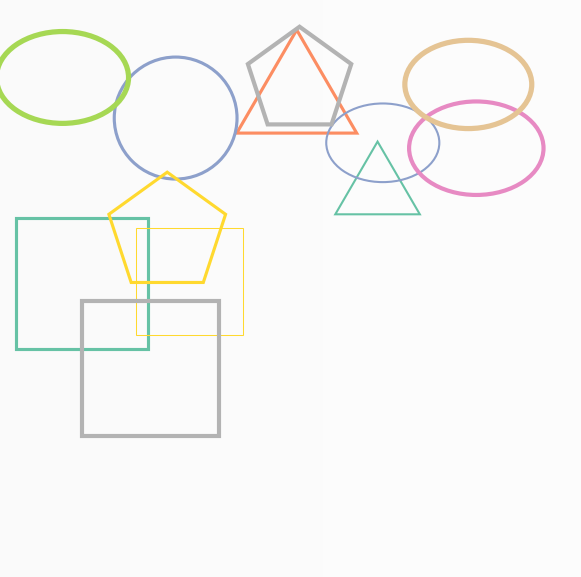[{"shape": "square", "thickness": 1.5, "radius": 0.57, "center": [0.141, 0.509]}, {"shape": "triangle", "thickness": 1, "radius": 0.42, "center": [0.65, 0.67]}, {"shape": "triangle", "thickness": 1.5, "radius": 0.6, "center": [0.51, 0.828]}, {"shape": "oval", "thickness": 1, "radius": 0.49, "center": [0.659, 0.752]}, {"shape": "circle", "thickness": 1.5, "radius": 0.53, "center": [0.302, 0.795]}, {"shape": "oval", "thickness": 2, "radius": 0.58, "center": [0.819, 0.743]}, {"shape": "oval", "thickness": 2.5, "radius": 0.57, "center": [0.108, 0.865]}, {"shape": "square", "thickness": 0.5, "radius": 0.46, "center": [0.326, 0.512]}, {"shape": "pentagon", "thickness": 1.5, "radius": 0.53, "center": [0.288, 0.595]}, {"shape": "oval", "thickness": 2.5, "radius": 0.55, "center": [0.806, 0.853]}, {"shape": "square", "thickness": 2, "radius": 0.59, "center": [0.259, 0.361]}, {"shape": "pentagon", "thickness": 2, "radius": 0.47, "center": [0.515, 0.859]}]